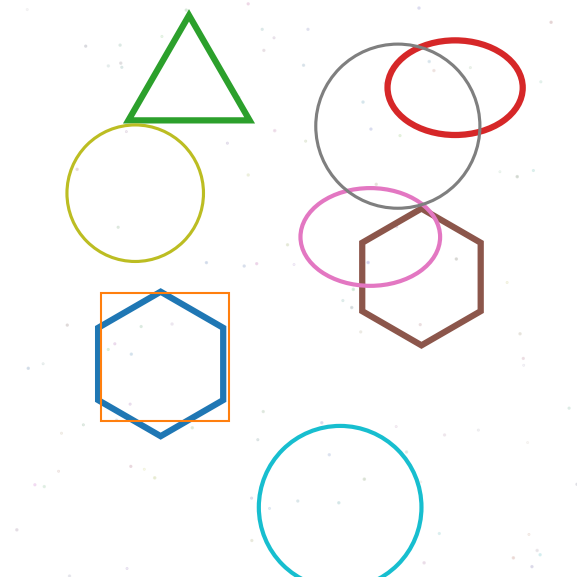[{"shape": "hexagon", "thickness": 3, "radius": 0.63, "center": [0.278, 0.369]}, {"shape": "square", "thickness": 1, "radius": 0.55, "center": [0.286, 0.381]}, {"shape": "triangle", "thickness": 3, "radius": 0.61, "center": [0.327, 0.851]}, {"shape": "oval", "thickness": 3, "radius": 0.59, "center": [0.788, 0.847]}, {"shape": "hexagon", "thickness": 3, "radius": 0.59, "center": [0.73, 0.52]}, {"shape": "oval", "thickness": 2, "radius": 0.6, "center": [0.641, 0.589]}, {"shape": "circle", "thickness": 1.5, "radius": 0.71, "center": [0.689, 0.781]}, {"shape": "circle", "thickness": 1.5, "radius": 0.59, "center": [0.234, 0.665]}, {"shape": "circle", "thickness": 2, "radius": 0.7, "center": [0.589, 0.121]}]